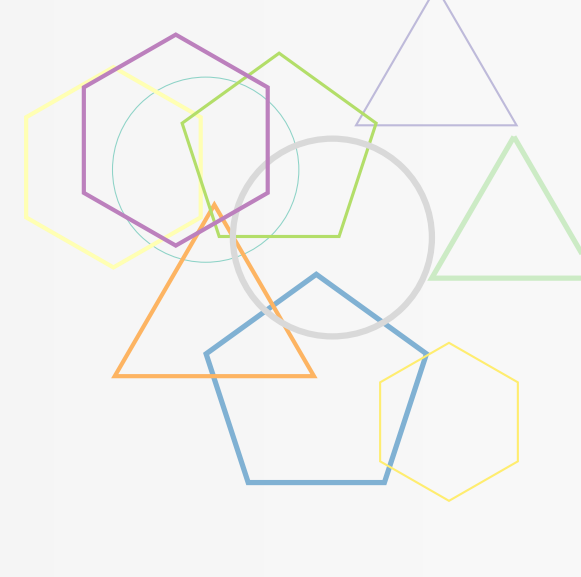[{"shape": "circle", "thickness": 0.5, "radius": 0.8, "center": [0.354, 0.705]}, {"shape": "hexagon", "thickness": 2, "radius": 0.87, "center": [0.195, 0.709]}, {"shape": "triangle", "thickness": 1, "radius": 0.8, "center": [0.751, 0.862]}, {"shape": "pentagon", "thickness": 2.5, "radius": 1.0, "center": [0.544, 0.325]}, {"shape": "triangle", "thickness": 2, "radius": 0.99, "center": [0.369, 0.447]}, {"shape": "pentagon", "thickness": 1.5, "radius": 0.88, "center": [0.48, 0.732]}, {"shape": "circle", "thickness": 3, "radius": 0.86, "center": [0.572, 0.588]}, {"shape": "hexagon", "thickness": 2, "radius": 0.91, "center": [0.302, 0.757]}, {"shape": "triangle", "thickness": 2.5, "radius": 0.82, "center": [0.884, 0.599]}, {"shape": "hexagon", "thickness": 1, "radius": 0.68, "center": [0.772, 0.269]}]